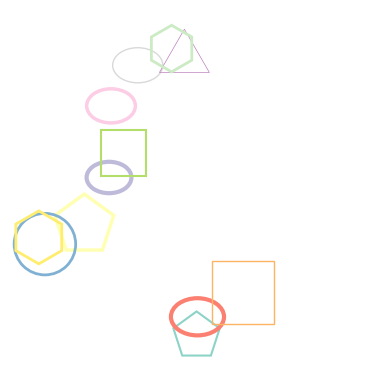[{"shape": "pentagon", "thickness": 1.5, "radius": 0.32, "center": [0.511, 0.128]}, {"shape": "pentagon", "thickness": 2.5, "radius": 0.4, "center": [0.219, 0.416]}, {"shape": "oval", "thickness": 3, "radius": 0.29, "center": [0.283, 0.539]}, {"shape": "oval", "thickness": 3, "radius": 0.34, "center": [0.513, 0.177]}, {"shape": "circle", "thickness": 2, "radius": 0.4, "center": [0.117, 0.366]}, {"shape": "square", "thickness": 1, "radius": 0.4, "center": [0.632, 0.24]}, {"shape": "square", "thickness": 1.5, "radius": 0.29, "center": [0.321, 0.603]}, {"shape": "oval", "thickness": 2.5, "radius": 0.32, "center": [0.288, 0.725]}, {"shape": "oval", "thickness": 1, "radius": 0.33, "center": [0.358, 0.83]}, {"shape": "triangle", "thickness": 0.5, "radius": 0.37, "center": [0.479, 0.849]}, {"shape": "hexagon", "thickness": 2, "radius": 0.3, "center": [0.446, 0.874]}, {"shape": "hexagon", "thickness": 2, "radius": 0.34, "center": [0.101, 0.383]}]